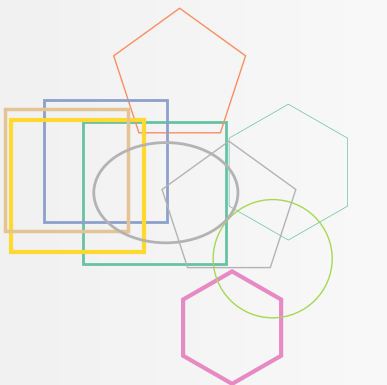[{"shape": "hexagon", "thickness": 0.5, "radius": 0.88, "center": [0.744, 0.553]}, {"shape": "square", "thickness": 2, "radius": 0.92, "center": [0.399, 0.499]}, {"shape": "pentagon", "thickness": 1, "radius": 0.89, "center": [0.464, 0.8]}, {"shape": "square", "thickness": 2, "radius": 0.8, "center": [0.272, 0.582]}, {"shape": "hexagon", "thickness": 3, "radius": 0.73, "center": [0.599, 0.149]}, {"shape": "circle", "thickness": 1, "radius": 0.77, "center": [0.704, 0.328]}, {"shape": "square", "thickness": 3, "radius": 0.86, "center": [0.201, 0.516]}, {"shape": "square", "thickness": 2.5, "radius": 0.79, "center": [0.172, 0.558]}, {"shape": "oval", "thickness": 2, "radius": 0.93, "center": [0.428, 0.499]}, {"shape": "pentagon", "thickness": 1, "radius": 0.91, "center": [0.591, 0.452]}]